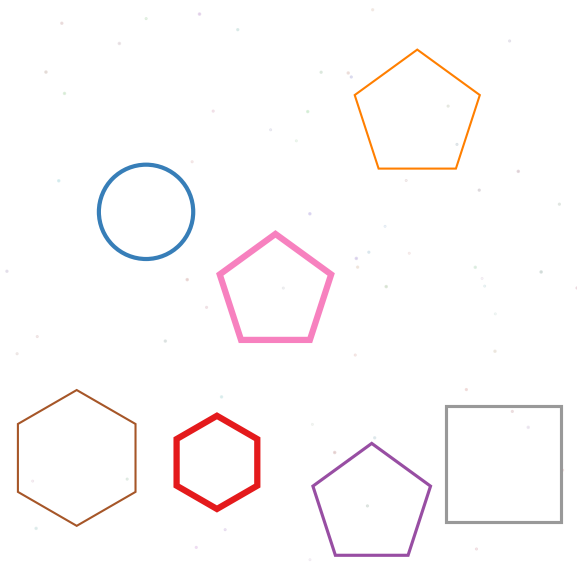[{"shape": "hexagon", "thickness": 3, "radius": 0.4, "center": [0.376, 0.198]}, {"shape": "circle", "thickness": 2, "radius": 0.41, "center": [0.253, 0.632]}, {"shape": "pentagon", "thickness": 1.5, "radius": 0.54, "center": [0.644, 0.124]}, {"shape": "pentagon", "thickness": 1, "radius": 0.57, "center": [0.723, 0.799]}, {"shape": "hexagon", "thickness": 1, "radius": 0.59, "center": [0.133, 0.206]}, {"shape": "pentagon", "thickness": 3, "radius": 0.51, "center": [0.477, 0.493]}, {"shape": "square", "thickness": 1.5, "radius": 0.5, "center": [0.872, 0.195]}]